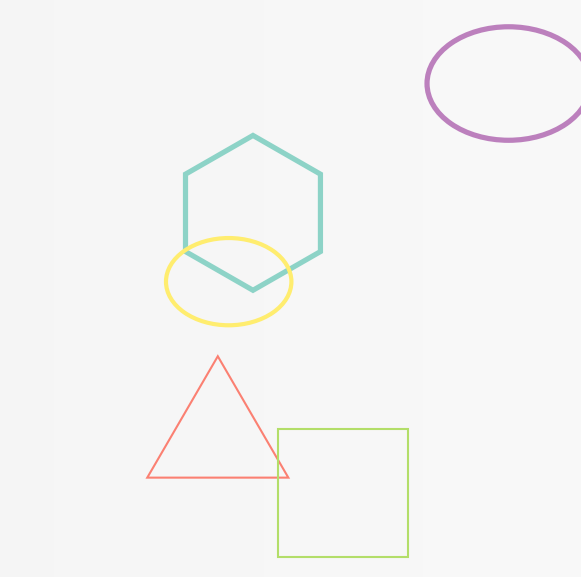[{"shape": "hexagon", "thickness": 2.5, "radius": 0.67, "center": [0.435, 0.631]}, {"shape": "triangle", "thickness": 1, "radius": 0.7, "center": [0.375, 0.242]}, {"shape": "square", "thickness": 1, "radius": 0.56, "center": [0.59, 0.145]}, {"shape": "oval", "thickness": 2.5, "radius": 0.7, "center": [0.875, 0.855]}, {"shape": "oval", "thickness": 2, "radius": 0.54, "center": [0.393, 0.511]}]